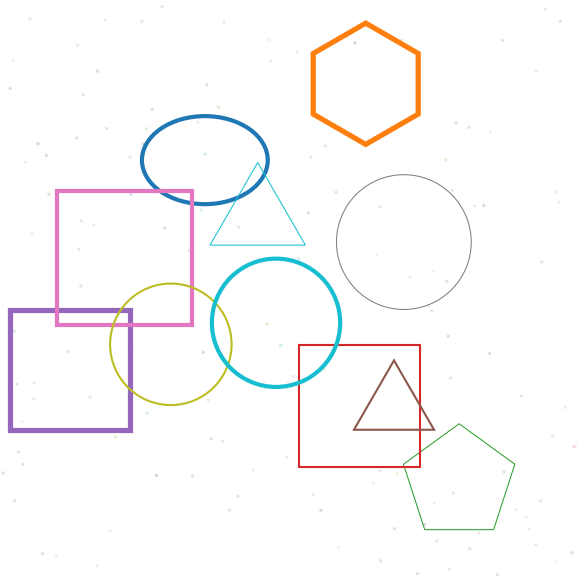[{"shape": "oval", "thickness": 2, "radius": 0.54, "center": [0.355, 0.722]}, {"shape": "hexagon", "thickness": 2.5, "radius": 0.52, "center": [0.633, 0.854]}, {"shape": "pentagon", "thickness": 0.5, "radius": 0.51, "center": [0.795, 0.164]}, {"shape": "square", "thickness": 1, "radius": 0.53, "center": [0.623, 0.296]}, {"shape": "square", "thickness": 2.5, "radius": 0.52, "center": [0.121, 0.359]}, {"shape": "triangle", "thickness": 1, "radius": 0.4, "center": [0.682, 0.295]}, {"shape": "square", "thickness": 2, "radius": 0.58, "center": [0.216, 0.552]}, {"shape": "circle", "thickness": 0.5, "radius": 0.58, "center": [0.699, 0.58]}, {"shape": "circle", "thickness": 1, "radius": 0.53, "center": [0.296, 0.403]}, {"shape": "triangle", "thickness": 0.5, "radius": 0.48, "center": [0.446, 0.622]}, {"shape": "circle", "thickness": 2, "radius": 0.56, "center": [0.478, 0.44]}]